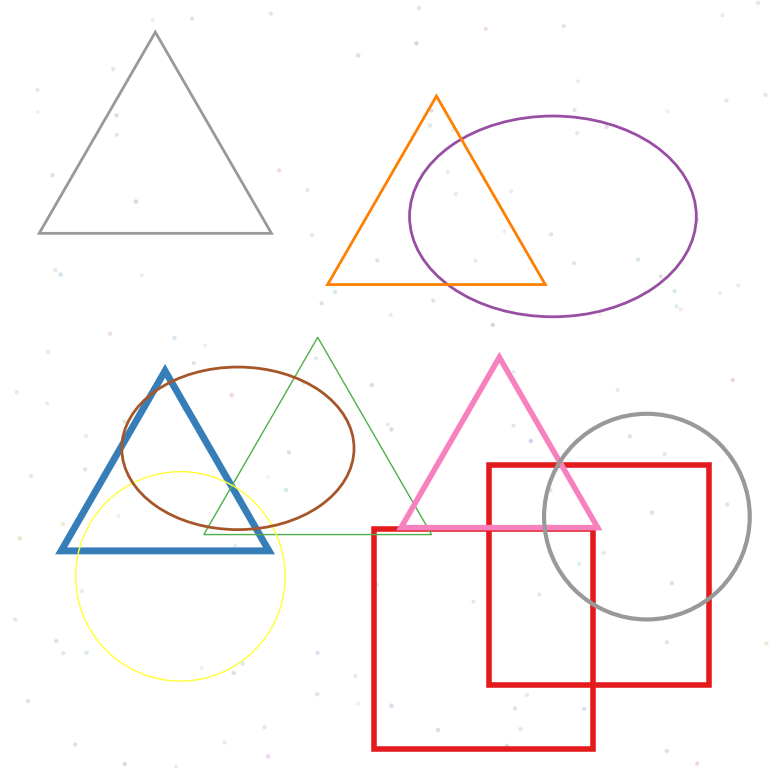[{"shape": "square", "thickness": 2, "radius": 0.71, "center": [0.628, 0.17]}, {"shape": "square", "thickness": 2, "radius": 0.71, "center": [0.778, 0.253]}, {"shape": "triangle", "thickness": 2.5, "radius": 0.78, "center": [0.214, 0.362]}, {"shape": "triangle", "thickness": 0.5, "radius": 0.85, "center": [0.413, 0.391]}, {"shape": "oval", "thickness": 1, "radius": 0.93, "center": [0.718, 0.719]}, {"shape": "triangle", "thickness": 1, "radius": 0.82, "center": [0.567, 0.712]}, {"shape": "circle", "thickness": 0.5, "radius": 0.68, "center": [0.234, 0.251]}, {"shape": "oval", "thickness": 1, "radius": 0.75, "center": [0.309, 0.418]}, {"shape": "triangle", "thickness": 2, "radius": 0.74, "center": [0.648, 0.388]}, {"shape": "circle", "thickness": 1.5, "radius": 0.67, "center": [0.84, 0.329]}, {"shape": "triangle", "thickness": 1, "radius": 0.87, "center": [0.202, 0.784]}]